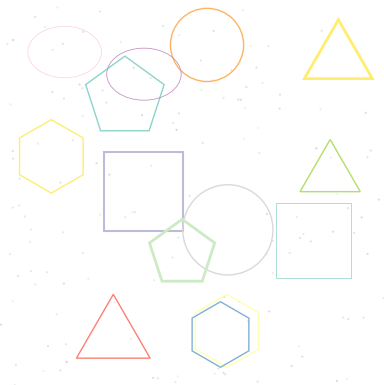[{"shape": "square", "thickness": 0.5, "radius": 0.49, "center": [0.815, 0.375]}, {"shape": "pentagon", "thickness": 1, "radius": 0.54, "center": [0.324, 0.747]}, {"shape": "hexagon", "thickness": 1, "radius": 0.47, "center": [0.59, 0.141]}, {"shape": "square", "thickness": 1.5, "radius": 0.52, "center": [0.373, 0.503]}, {"shape": "triangle", "thickness": 1, "radius": 0.55, "center": [0.294, 0.125]}, {"shape": "hexagon", "thickness": 1, "radius": 0.43, "center": [0.573, 0.131]}, {"shape": "circle", "thickness": 1, "radius": 0.48, "center": [0.538, 0.883]}, {"shape": "triangle", "thickness": 1, "radius": 0.45, "center": [0.858, 0.547]}, {"shape": "oval", "thickness": 0.5, "radius": 0.48, "center": [0.168, 0.865]}, {"shape": "circle", "thickness": 1, "radius": 0.59, "center": [0.592, 0.403]}, {"shape": "oval", "thickness": 0.5, "radius": 0.48, "center": [0.374, 0.807]}, {"shape": "pentagon", "thickness": 2, "radius": 0.44, "center": [0.473, 0.342]}, {"shape": "triangle", "thickness": 2, "radius": 0.51, "center": [0.879, 0.847]}, {"shape": "hexagon", "thickness": 1, "radius": 0.48, "center": [0.133, 0.594]}]